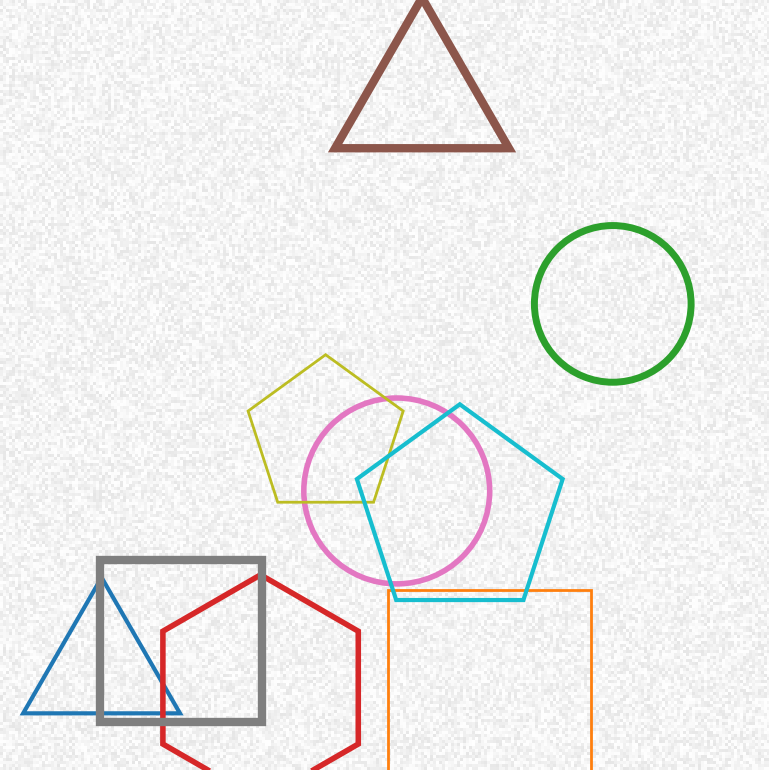[{"shape": "triangle", "thickness": 1.5, "radius": 0.59, "center": [0.132, 0.132]}, {"shape": "square", "thickness": 1, "radius": 0.66, "center": [0.635, 0.102]}, {"shape": "circle", "thickness": 2.5, "radius": 0.51, "center": [0.796, 0.605]}, {"shape": "hexagon", "thickness": 2, "radius": 0.73, "center": [0.338, 0.107]}, {"shape": "triangle", "thickness": 3, "radius": 0.65, "center": [0.548, 0.873]}, {"shape": "circle", "thickness": 2, "radius": 0.6, "center": [0.515, 0.362]}, {"shape": "square", "thickness": 3, "radius": 0.53, "center": [0.235, 0.168]}, {"shape": "pentagon", "thickness": 1, "radius": 0.53, "center": [0.423, 0.433]}, {"shape": "pentagon", "thickness": 1.5, "radius": 0.7, "center": [0.597, 0.334]}]